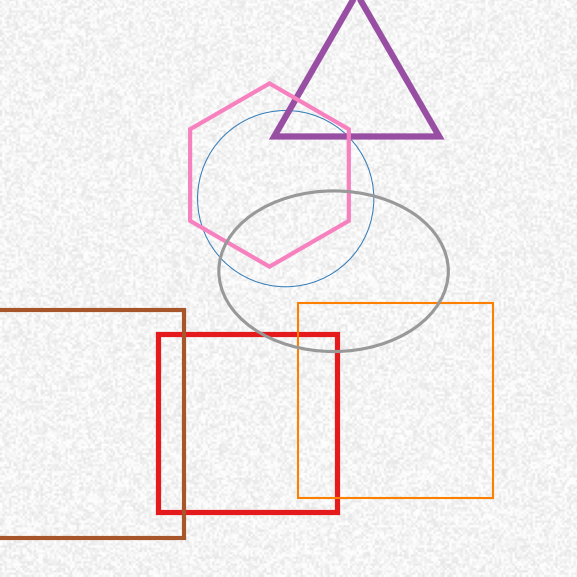[{"shape": "square", "thickness": 2.5, "radius": 0.77, "center": [0.429, 0.266]}, {"shape": "circle", "thickness": 0.5, "radius": 0.76, "center": [0.495, 0.655]}, {"shape": "triangle", "thickness": 3, "radius": 0.82, "center": [0.618, 0.845]}, {"shape": "square", "thickness": 1, "radius": 0.84, "center": [0.685, 0.305]}, {"shape": "square", "thickness": 2, "radius": 0.98, "center": [0.121, 0.265]}, {"shape": "hexagon", "thickness": 2, "radius": 0.79, "center": [0.467, 0.696]}, {"shape": "oval", "thickness": 1.5, "radius": 0.99, "center": [0.578, 0.529]}]